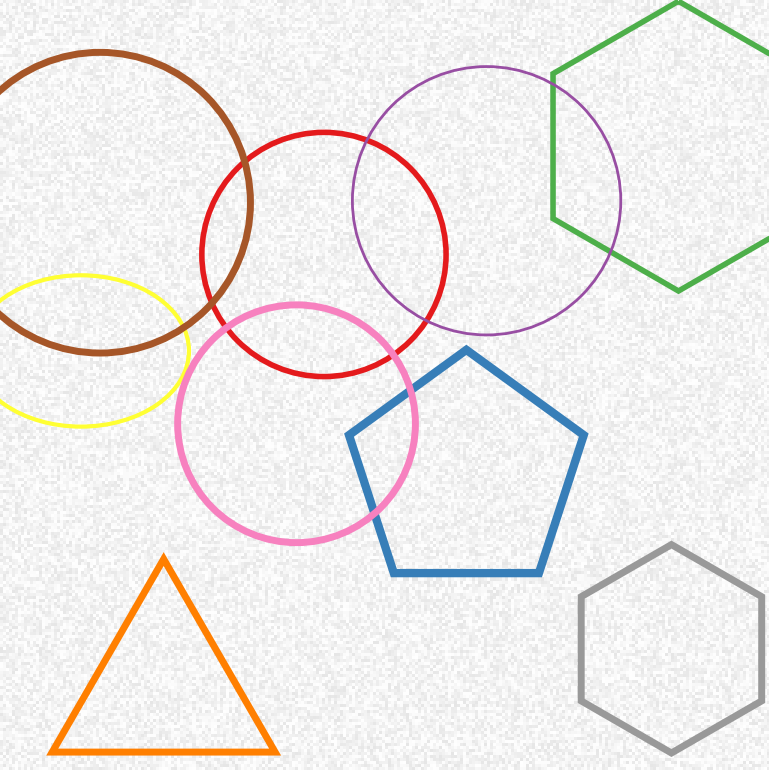[{"shape": "circle", "thickness": 2, "radius": 0.79, "center": [0.421, 0.67]}, {"shape": "pentagon", "thickness": 3, "radius": 0.8, "center": [0.606, 0.385]}, {"shape": "hexagon", "thickness": 2, "radius": 0.94, "center": [0.881, 0.81]}, {"shape": "circle", "thickness": 1, "radius": 0.87, "center": [0.632, 0.739]}, {"shape": "triangle", "thickness": 2.5, "radius": 0.84, "center": [0.213, 0.107]}, {"shape": "oval", "thickness": 1.5, "radius": 0.7, "center": [0.105, 0.544]}, {"shape": "circle", "thickness": 2.5, "radius": 0.98, "center": [0.13, 0.737]}, {"shape": "circle", "thickness": 2.5, "radius": 0.77, "center": [0.385, 0.45]}, {"shape": "hexagon", "thickness": 2.5, "radius": 0.68, "center": [0.872, 0.157]}]